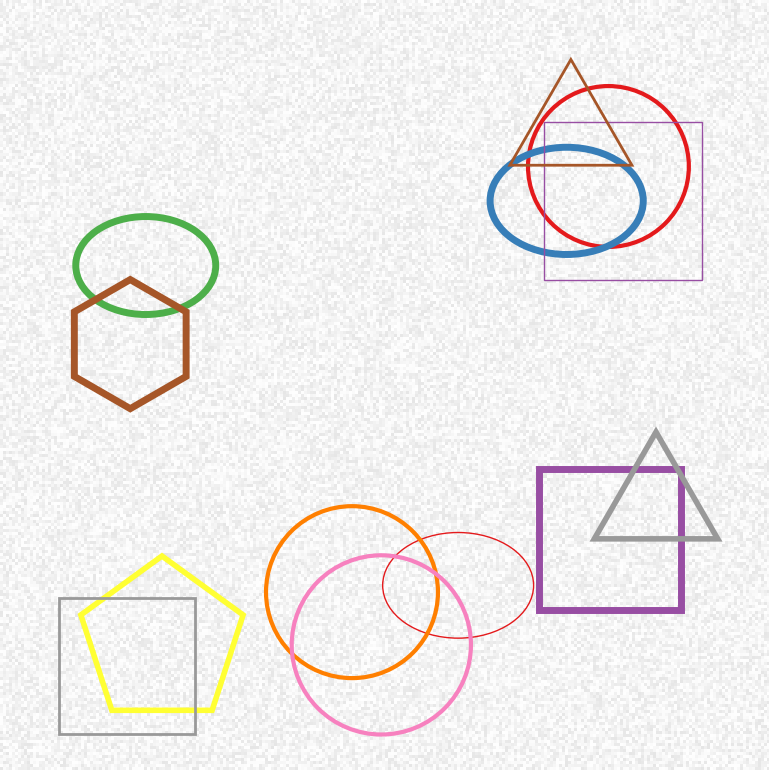[{"shape": "oval", "thickness": 0.5, "radius": 0.49, "center": [0.595, 0.24]}, {"shape": "circle", "thickness": 1.5, "radius": 0.52, "center": [0.79, 0.784]}, {"shape": "oval", "thickness": 2.5, "radius": 0.5, "center": [0.736, 0.739]}, {"shape": "oval", "thickness": 2.5, "radius": 0.45, "center": [0.189, 0.655]}, {"shape": "square", "thickness": 0.5, "radius": 0.51, "center": [0.809, 0.739]}, {"shape": "square", "thickness": 2.5, "radius": 0.46, "center": [0.792, 0.299]}, {"shape": "circle", "thickness": 1.5, "radius": 0.56, "center": [0.457, 0.231]}, {"shape": "pentagon", "thickness": 2, "radius": 0.55, "center": [0.21, 0.167]}, {"shape": "hexagon", "thickness": 2.5, "radius": 0.42, "center": [0.169, 0.553]}, {"shape": "triangle", "thickness": 1, "radius": 0.46, "center": [0.741, 0.831]}, {"shape": "circle", "thickness": 1.5, "radius": 0.58, "center": [0.495, 0.162]}, {"shape": "triangle", "thickness": 2, "radius": 0.46, "center": [0.852, 0.346]}, {"shape": "square", "thickness": 1, "radius": 0.44, "center": [0.165, 0.135]}]